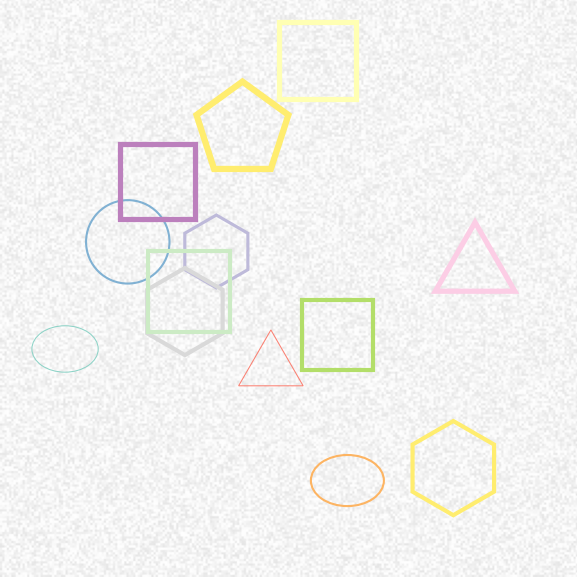[{"shape": "oval", "thickness": 0.5, "radius": 0.29, "center": [0.113, 0.395]}, {"shape": "square", "thickness": 2.5, "radius": 0.33, "center": [0.55, 0.894]}, {"shape": "hexagon", "thickness": 1.5, "radius": 0.32, "center": [0.375, 0.564]}, {"shape": "triangle", "thickness": 0.5, "radius": 0.32, "center": [0.469, 0.363]}, {"shape": "circle", "thickness": 1, "radius": 0.36, "center": [0.221, 0.58]}, {"shape": "oval", "thickness": 1, "radius": 0.32, "center": [0.602, 0.167]}, {"shape": "square", "thickness": 2, "radius": 0.31, "center": [0.585, 0.419]}, {"shape": "triangle", "thickness": 2.5, "radius": 0.4, "center": [0.823, 0.535]}, {"shape": "hexagon", "thickness": 2, "radius": 0.38, "center": [0.32, 0.46]}, {"shape": "square", "thickness": 2.5, "radius": 0.32, "center": [0.273, 0.685]}, {"shape": "square", "thickness": 2, "radius": 0.35, "center": [0.327, 0.494]}, {"shape": "hexagon", "thickness": 2, "radius": 0.41, "center": [0.785, 0.189]}, {"shape": "pentagon", "thickness": 3, "radius": 0.42, "center": [0.42, 0.774]}]